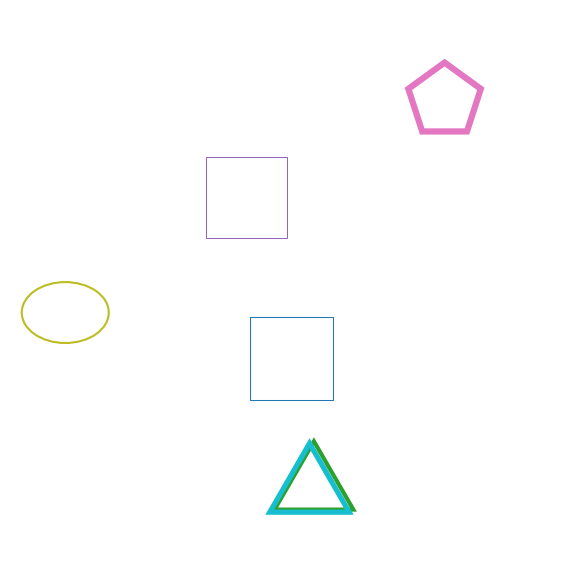[{"shape": "square", "thickness": 0.5, "radius": 0.36, "center": [0.505, 0.379]}, {"shape": "triangle", "thickness": 2, "radius": 0.39, "center": [0.544, 0.156]}, {"shape": "square", "thickness": 0.5, "radius": 0.35, "center": [0.427, 0.658]}, {"shape": "pentagon", "thickness": 3, "radius": 0.33, "center": [0.77, 0.825]}, {"shape": "oval", "thickness": 1, "radius": 0.38, "center": [0.113, 0.458]}, {"shape": "triangle", "thickness": 2.5, "radius": 0.4, "center": [0.536, 0.152]}]